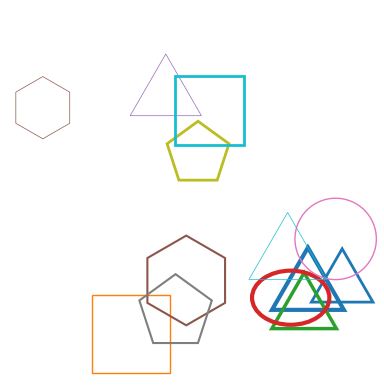[{"shape": "triangle", "thickness": 3, "radius": 0.54, "center": [0.8, 0.249]}, {"shape": "triangle", "thickness": 2, "radius": 0.46, "center": [0.889, 0.261]}, {"shape": "square", "thickness": 1, "radius": 0.51, "center": [0.34, 0.132]}, {"shape": "triangle", "thickness": 2.5, "radius": 0.48, "center": [0.79, 0.195]}, {"shape": "oval", "thickness": 3, "radius": 0.5, "center": [0.755, 0.227]}, {"shape": "triangle", "thickness": 0.5, "radius": 0.53, "center": [0.431, 0.753]}, {"shape": "hexagon", "thickness": 0.5, "radius": 0.4, "center": [0.111, 0.72]}, {"shape": "hexagon", "thickness": 1.5, "radius": 0.58, "center": [0.484, 0.272]}, {"shape": "circle", "thickness": 1, "radius": 0.53, "center": [0.872, 0.379]}, {"shape": "pentagon", "thickness": 1.5, "radius": 0.49, "center": [0.456, 0.189]}, {"shape": "pentagon", "thickness": 2, "radius": 0.42, "center": [0.514, 0.6]}, {"shape": "triangle", "thickness": 0.5, "radius": 0.58, "center": [0.747, 0.332]}, {"shape": "square", "thickness": 2, "radius": 0.45, "center": [0.545, 0.713]}]